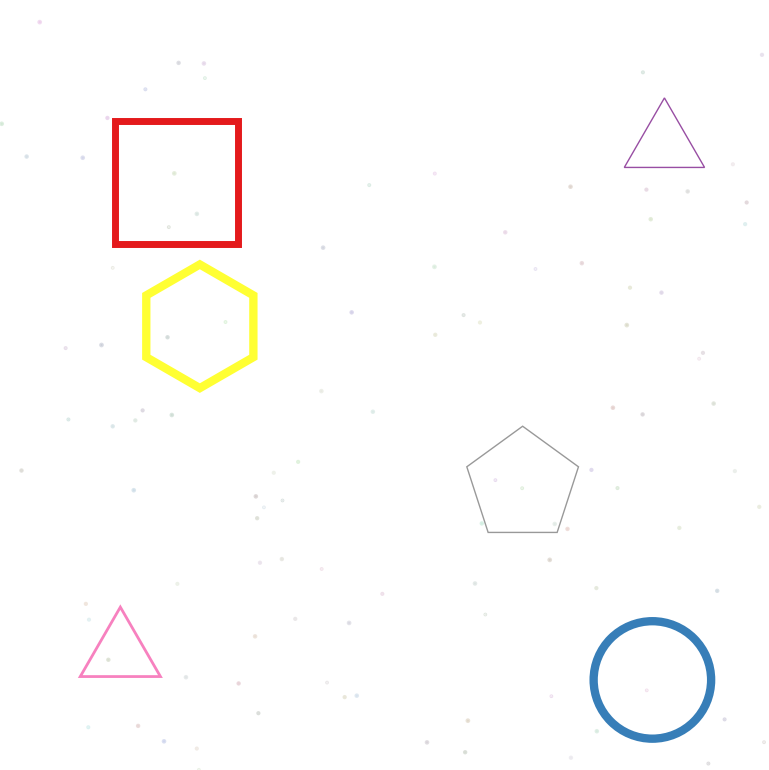[{"shape": "square", "thickness": 2.5, "radius": 0.4, "center": [0.229, 0.763]}, {"shape": "circle", "thickness": 3, "radius": 0.38, "center": [0.847, 0.117]}, {"shape": "triangle", "thickness": 0.5, "radius": 0.3, "center": [0.863, 0.813]}, {"shape": "hexagon", "thickness": 3, "radius": 0.4, "center": [0.26, 0.576]}, {"shape": "triangle", "thickness": 1, "radius": 0.3, "center": [0.156, 0.151]}, {"shape": "pentagon", "thickness": 0.5, "radius": 0.38, "center": [0.679, 0.37]}]